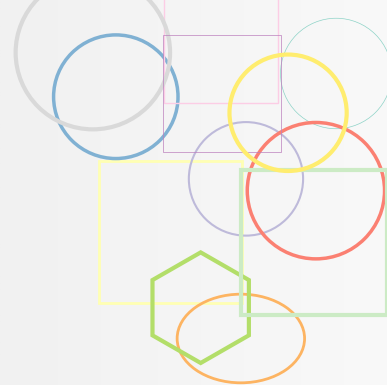[{"shape": "circle", "thickness": 0.5, "radius": 0.72, "center": [0.867, 0.809]}, {"shape": "square", "thickness": 2, "radius": 0.92, "center": [0.44, 0.397]}, {"shape": "circle", "thickness": 1.5, "radius": 0.74, "center": [0.635, 0.535]}, {"shape": "circle", "thickness": 2.5, "radius": 0.89, "center": [0.815, 0.505]}, {"shape": "circle", "thickness": 2.5, "radius": 0.8, "center": [0.299, 0.749]}, {"shape": "oval", "thickness": 2, "radius": 0.82, "center": [0.622, 0.121]}, {"shape": "hexagon", "thickness": 3, "radius": 0.72, "center": [0.518, 0.201]}, {"shape": "square", "thickness": 1, "radius": 0.73, "center": [0.57, 0.879]}, {"shape": "circle", "thickness": 3, "radius": 1.0, "center": [0.24, 0.863]}, {"shape": "square", "thickness": 0.5, "radius": 0.76, "center": [0.573, 0.758]}, {"shape": "square", "thickness": 3, "radius": 0.94, "center": [0.81, 0.371]}, {"shape": "circle", "thickness": 3, "radius": 0.76, "center": [0.743, 0.707]}]